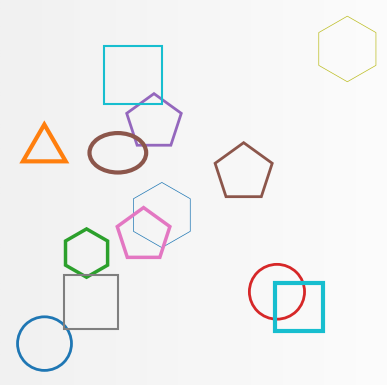[{"shape": "hexagon", "thickness": 0.5, "radius": 0.42, "center": [0.418, 0.441]}, {"shape": "circle", "thickness": 2, "radius": 0.35, "center": [0.115, 0.108]}, {"shape": "triangle", "thickness": 3, "radius": 0.32, "center": [0.114, 0.613]}, {"shape": "hexagon", "thickness": 2.5, "radius": 0.31, "center": [0.223, 0.343]}, {"shape": "circle", "thickness": 2, "radius": 0.36, "center": [0.715, 0.242]}, {"shape": "pentagon", "thickness": 2, "radius": 0.37, "center": [0.397, 0.683]}, {"shape": "pentagon", "thickness": 2, "radius": 0.39, "center": [0.629, 0.552]}, {"shape": "oval", "thickness": 3, "radius": 0.37, "center": [0.304, 0.603]}, {"shape": "pentagon", "thickness": 2.5, "radius": 0.36, "center": [0.37, 0.389]}, {"shape": "square", "thickness": 1.5, "radius": 0.35, "center": [0.236, 0.215]}, {"shape": "hexagon", "thickness": 0.5, "radius": 0.43, "center": [0.896, 0.873]}, {"shape": "square", "thickness": 1.5, "radius": 0.38, "center": [0.343, 0.805]}, {"shape": "square", "thickness": 3, "radius": 0.31, "center": [0.773, 0.202]}]